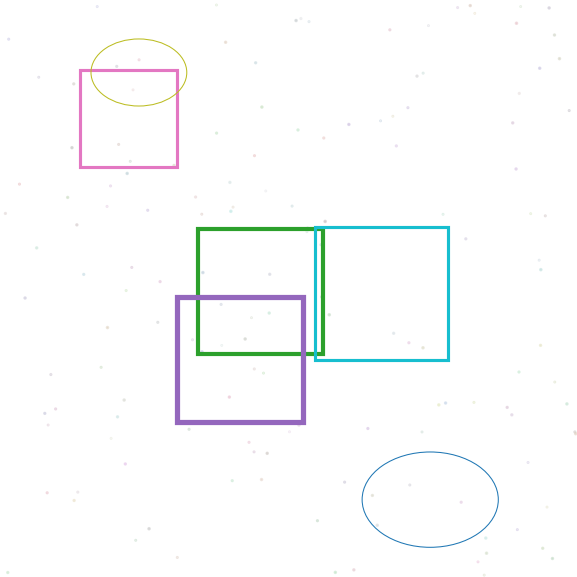[{"shape": "oval", "thickness": 0.5, "radius": 0.59, "center": [0.745, 0.134]}, {"shape": "square", "thickness": 2, "radius": 0.54, "center": [0.451, 0.495]}, {"shape": "square", "thickness": 2.5, "radius": 0.54, "center": [0.416, 0.377]}, {"shape": "square", "thickness": 1.5, "radius": 0.42, "center": [0.222, 0.794]}, {"shape": "oval", "thickness": 0.5, "radius": 0.41, "center": [0.24, 0.874]}, {"shape": "square", "thickness": 1.5, "radius": 0.58, "center": [0.66, 0.492]}]